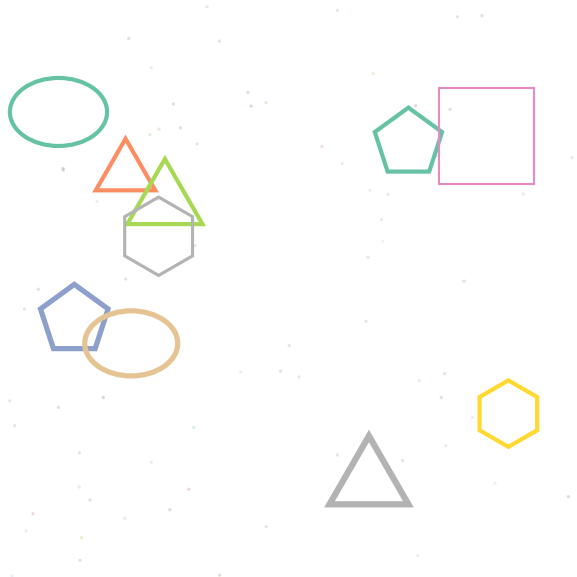[{"shape": "oval", "thickness": 2, "radius": 0.42, "center": [0.101, 0.805]}, {"shape": "pentagon", "thickness": 2, "radius": 0.31, "center": [0.707, 0.752]}, {"shape": "triangle", "thickness": 2, "radius": 0.3, "center": [0.217, 0.699]}, {"shape": "pentagon", "thickness": 2.5, "radius": 0.31, "center": [0.129, 0.445]}, {"shape": "square", "thickness": 1, "radius": 0.41, "center": [0.843, 0.764]}, {"shape": "triangle", "thickness": 2, "radius": 0.38, "center": [0.286, 0.649]}, {"shape": "hexagon", "thickness": 2, "radius": 0.29, "center": [0.88, 0.283]}, {"shape": "oval", "thickness": 2.5, "radius": 0.4, "center": [0.227, 0.405]}, {"shape": "triangle", "thickness": 3, "radius": 0.39, "center": [0.639, 0.165]}, {"shape": "hexagon", "thickness": 1.5, "radius": 0.34, "center": [0.275, 0.59]}]